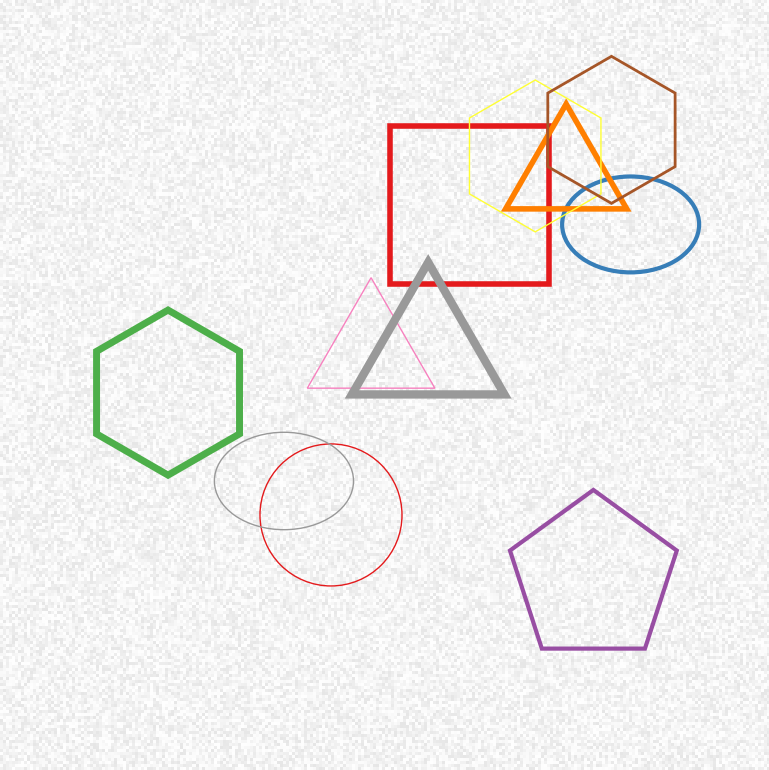[{"shape": "circle", "thickness": 0.5, "radius": 0.46, "center": [0.43, 0.331]}, {"shape": "square", "thickness": 2, "radius": 0.52, "center": [0.61, 0.734]}, {"shape": "oval", "thickness": 1.5, "radius": 0.44, "center": [0.819, 0.709]}, {"shape": "hexagon", "thickness": 2.5, "radius": 0.54, "center": [0.218, 0.49]}, {"shape": "pentagon", "thickness": 1.5, "radius": 0.57, "center": [0.771, 0.25]}, {"shape": "triangle", "thickness": 2, "radius": 0.45, "center": [0.735, 0.774]}, {"shape": "hexagon", "thickness": 0.5, "radius": 0.49, "center": [0.695, 0.797]}, {"shape": "hexagon", "thickness": 1, "radius": 0.48, "center": [0.794, 0.831]}, {"shape": "triangle", "thickness": 0.5, "radius": 0.48, "center": [0.482, 0.544]}, {"shape": "oval", "thickness": 0.5, "radius": 0.45, "center": [0.369, 0.375]}, {"shape": "triangle", "thickness": 3, "radius": 0.57, "center": [0.556, 0.545]}]